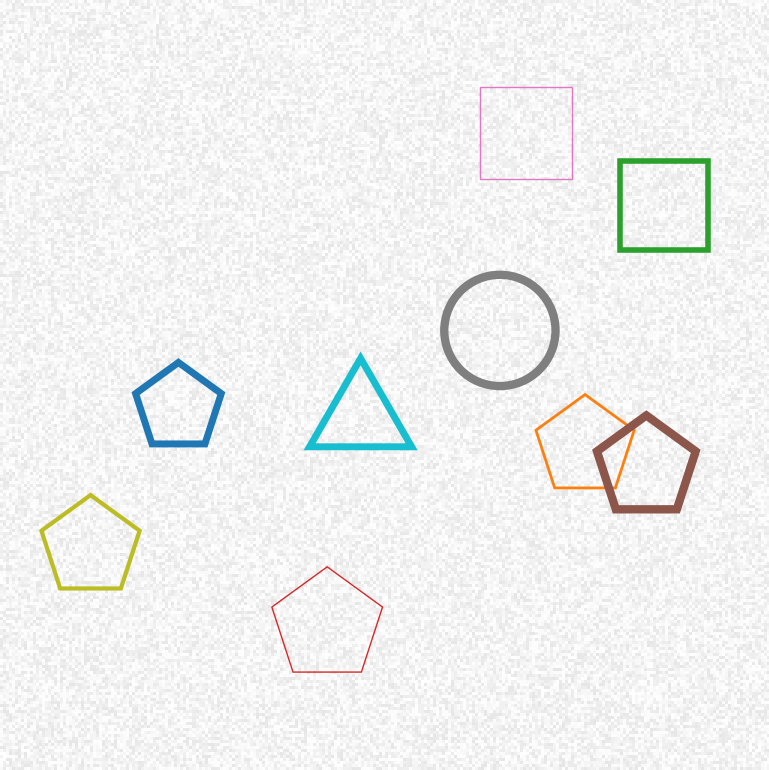[{"shape": "pentagon", "thickness": 2.5, "radius": 0.29, "center": [0.232, 0.471]}, {"shape": "pentagon", "thickness": 1, "radius": 0.34, "center": [0.76, 0.421]}, {"shape": "square", "thickness": 2, "radius": 0.29, "center": [0.862, 0.733]}, {"shape": "pentagon", "thickness": 0.5, "radius": 0.38, "center": [0.425, 0.188]}, {"shape": "pentagon", "thickness": 3, "radius": 0.34, "center": [0.839, 0.393]}, {"shape": "square", "thickness": 0.5, "radius": 0.3, "center": [0.683, 0.827]}, {"shape": "circle", "thickness": 3, "radius": 0.36, "center": [0.649, 0.571]}, {"shape": "pentagon", "thickness": 1.5, "radius": 0.34, "center": [0.118, 0.29]}, {"shape": "triangle", "thickness": 2.5, "radius": 0.38, "center": [0.468, 0.458]}]